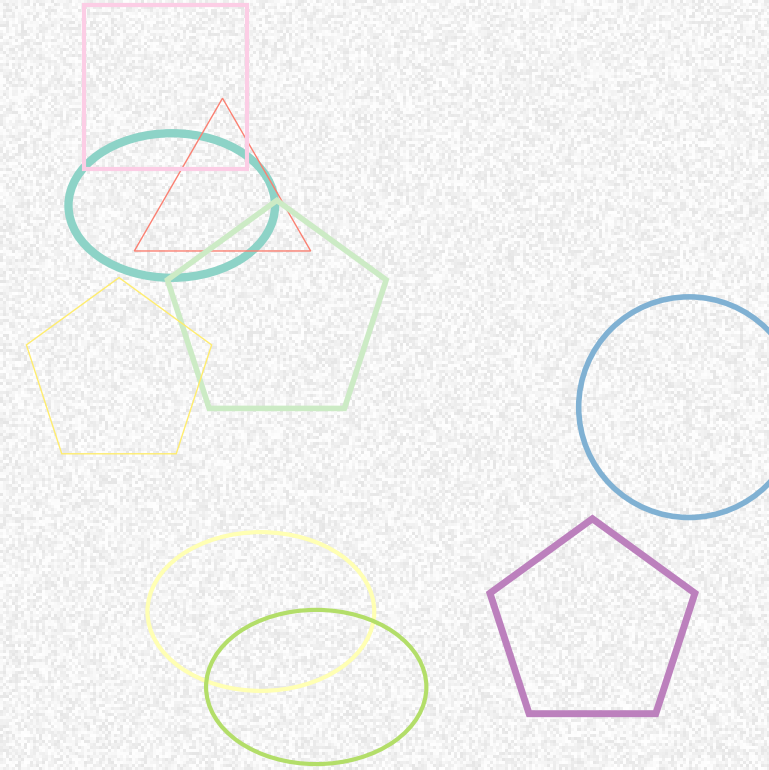[{"shape": "oval", "thickness": 3, "radius": 0.67, "center": [0.223, 0.733]}, {"shape": "oval", "thickness": 1.5, "radius": 0.74, "center": [0.339, 0.206]}, {"shape": "triangle", "thickness": 0.5, "radius": 0.66, "center": [0.289, 0.74]}, {"shape": "circle", "thickness": 2, "radius": 0.72, "center": [0.895, 0.471]}, {"shape": "oval", "thickness": 1.5, "radius": 0.72, "center": [0.411, 0.108]}, {"shape": "square", "thickness": 1.5, "radius": 0.53, "center": [0.215, 0.887]}, {"shape": "pentagon", "thickness": 2.5, "radius": 0.7, "center": [0.769, 0.186]}, {"shape": "pentagon", "thickness": 2, "radius": 0.75, "center": [0.359, 0.59]}, {"shape": "pentagon", "thickness": 0.5, "radius": 0.63, "center": [0.155, 0.513]}]